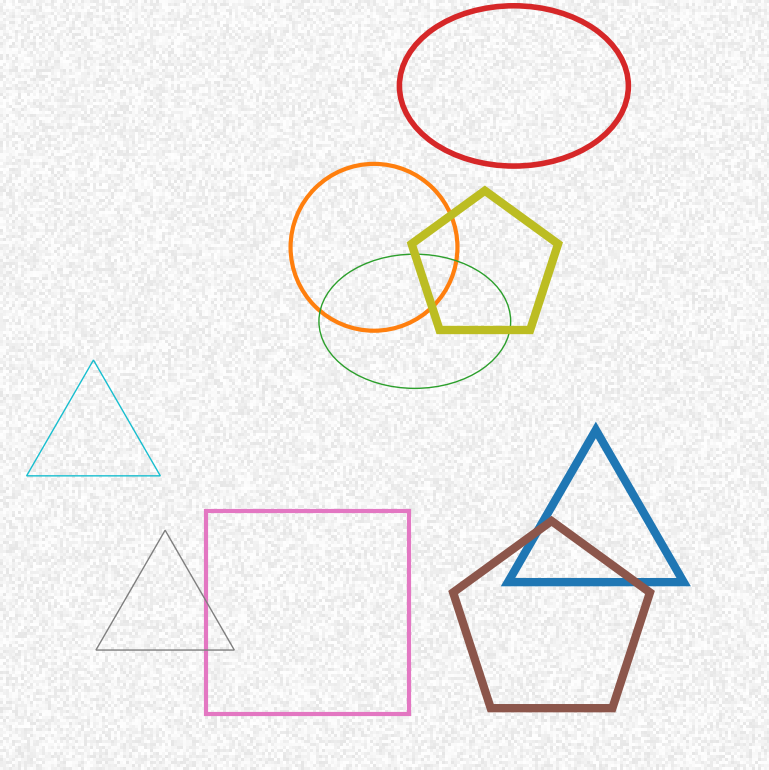[{"shape": "triangle", "thickness": 3, "radius": 0.66, "center": [0.774, 0.31]}, {"shape": "circle", "thickness": 1.5, "radius": 0.54, "center": [0.486, 0.679]}, {"shape": "oval", "thickness": 0.5, "radius": 0.62, "center": [0.539, 0.583]}, {"shape": "oval", "thickness": 2, "radius": 0.74, "center": [0.667, 0.888]}, {"shape": "pentagon", "thickness": 3, "radius": 0.67, "center": [0.716, 0.189]}, {"shape": "square", "thickness": 1.5, "radius": 0.66, "center": [0.4, 0.204]}, {"shape": "triangle", "thickness": 0.5, "radius": 0.52, "center": [0.214, 0.208]}, {"shape": "pentagon", "thickness": 3, "radius": 0.5, "center": [0.63, 0.652]}, {"shape": "triangle", "thickness": 0.5, "radius": 0.5, "center": [0.121, 0.432]}]